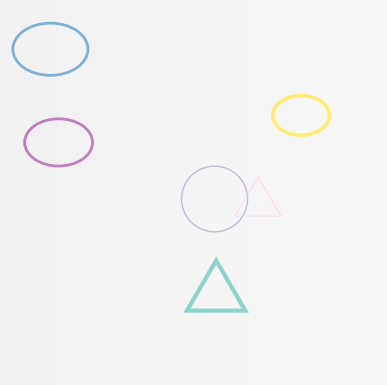[{"shape": "triangle", "thickness": 3, "radius": 0.43, "center": [0.558, 0.237]}, {"shape": "circle", "thickness": 1, "radius": 0.43, "center": [0.554, 0.483]}, {"shape": "oval", "thickness": 2, "radius": 0.48, "center": [0.13, 0.872]}, {"shape": "triangle", "thickness": 0.5, "radius": 0.34, "center": [0.666, 0.473]}, {"shape": "oval", "thickness": 2, "radius": 0.44, "center": [0.151, 0.63]}, {"shape": "oval", "thickness": 2.5, "radius": 0.37, "center": [0.777, 0.7]}]